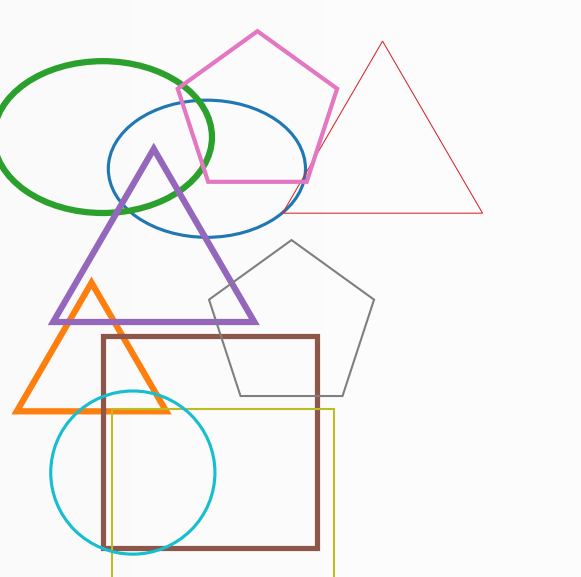[{"shape": "oval", "thickness": 1.5, "radius": 0.85, "center": [0.356, 0.707]}, {"shape": "triangle", "thickness": 3, "radius": 0.74, "center": [0.157, 0.361]}, {"shape": "oval", "thickness": 3, "radius": 0.94, "center": [0.177, 0.762]}, {"shape": "triangle", "thickness": 0.5, "radius": 0.99, "center": [0.658, 0.729]}, {"shape": "triangle", "thickness": 3, "radius": 1.0, "center": [0.265, 0.541]}, {"shape": "square", "thickness": 2.5, "radius": 0.92, "center": [0.361, 0.234]}, {"shape": "pentagon", "thickness": 2, "radius": 0.72, "center": [0.443, 0.801]}, {"shape": "pentagon", "thickness": 1, "radius": 0.75, "center": [0.502, 0.434]}, {"shape": "square", "thickness": 1, "radius": 0.95, "center": [0.384, 0.101]}, {"shape": "circle", "thickness": 1.5, "radius": 0.71, "center": [0.229, 0.181]}]